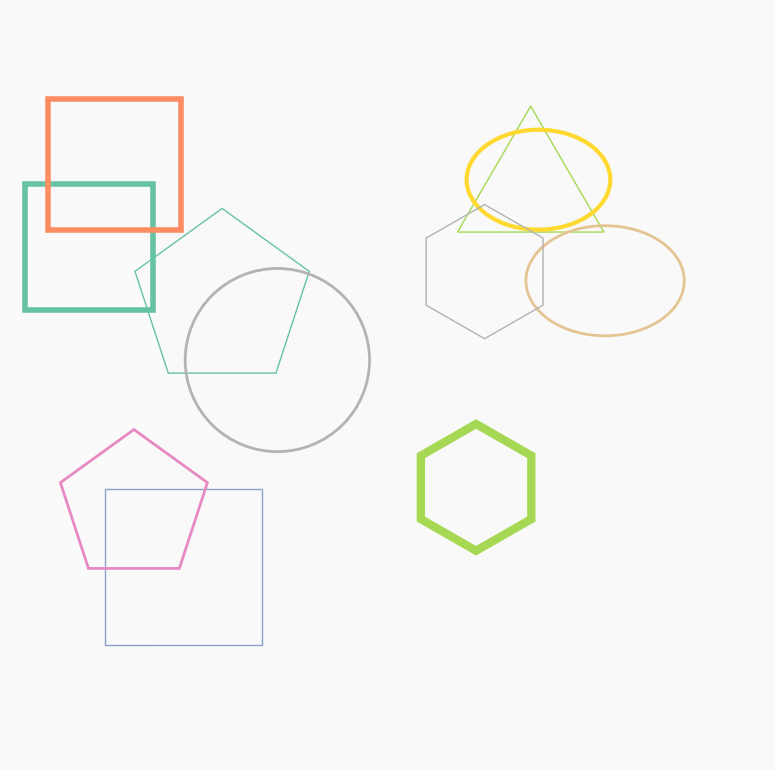[{"shape": "square", "thickness": 2, "radius": 0.41, "center": [0.115, 0.679]}, {"shape": "pentagon", "thickness": 0.5, "radius": 0.59, "center": [0.287, 0.611]}, {"shape": "square", "thickness": 2, "radius": 0.43, "center": [0.148, 0.786]}, {"shape": "square", "thickness": 0.5, "radius": 0.51, "center": [0.237, 0.264]}, {"shape": "pentagon", "thickness": 1, "radius": 0.5, "center": [0.173, 0.342]}, {"shape": "triangle", "thickness": 0.5, "radius": 0.55, "center": [0.685, 0.753]}, {"shape": "hexagon", "thickness": 3, "radius": 0.41, "center": [0.614, 0.367]}, {"shape": "oval", "thickness": 1.5, "radius": 0.46, "center": [0.695, 0.767]}, {"shape": "oval", "thickness": 1, "radius": 0.51, "center": [0.781, 0.635]}, {"shape": "circle", "thickness": 1, "radius": 0.59, "center": [0.358, 0.532]}, {"shape": "hexagon", "thickness": 0.5, "radius": 0.44, "center": [0.625, 0.647]}]